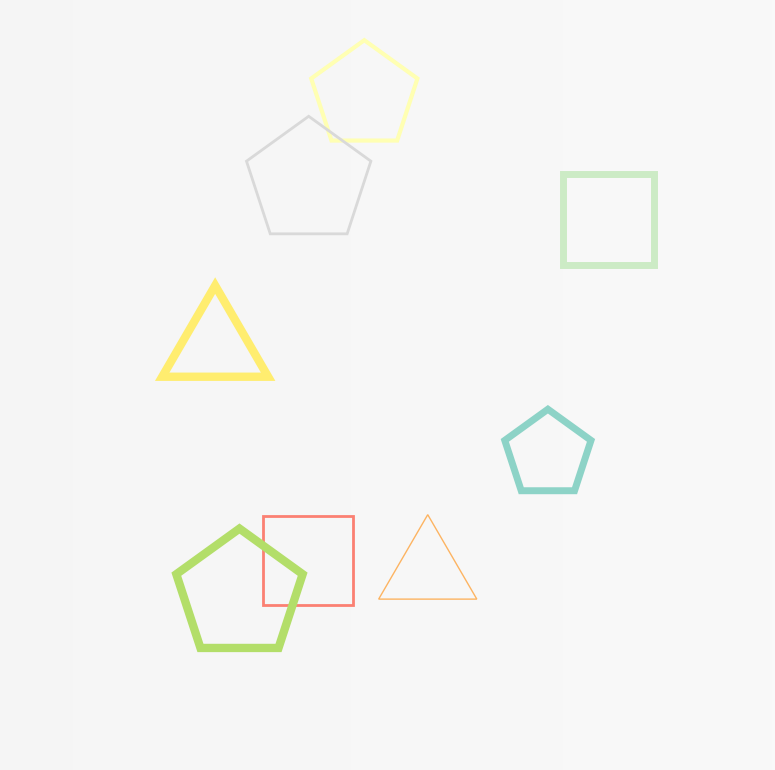[{"shape": "pentagon", "thickness": 2.5, "radius": 0.29, "center": [0.707, 0.41]}, {"shape": "pentagon", "thickness": 1.5, "radius": 0.36, "center": [0.47, 0.876]}, {"shape": "square", "thickness": 1, "radius": 0.29, "center": [0.398, 0.273]}, {"shape": "triangle", "thickness": 0.5, "radius": 0.37, "center": [0.552, 0.258]}, {"shape": "pentagon", "thickness": 3, "radius": 0.43, "center": [0.309, 0.228]}, {"shape": "pentagon", "thickness": 1, "radius": 0.42, "center": [0.398, 0.765]}, {"shape": "square", "thickness": 2.5, "radius": 0.29, "center": [0.785, 0.715]}, {"shape": "triangle", "thickness": 3, "radius": 0.39, "center": [0.278, 0.55]}]